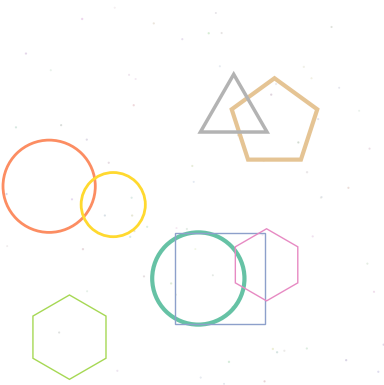[{"shape": "circle", "thickness": 3, "radius": 0.6, "center": [0.515, 0.277]}, {"shape": "circle", "thickness": 2, "radius": 0.6, "center": [0.128, 0.516]}, {"shape": "square", "thickness": 1, "radius": 0.59, "center": [0.571, 0.277]}, {"shape": "hexagon", "thickness": 1, "radius": 0.47, "center": [0.692, 0.312]}, {"shape": "hexagon", "thickness": 1, "radius": 0.55, "center": [0.18, 0.124]}, {"shape": "circle", "thickness": 2, "radius": 0.42, "center": [0.294, 0.469]}, {"shape": "pentagon", "thickness": 3, "radius": 0.58, "center": [0.713, 0.68]}, {"shape": "triangle", "thickness": 2.5, "radius": 0.5, "center": [0.607, 0.707]}]